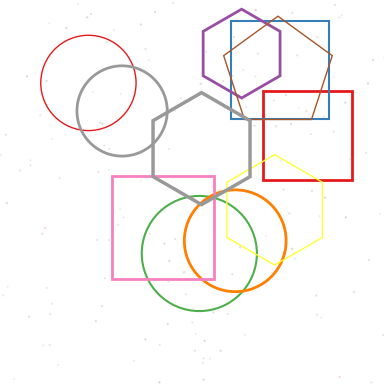[{"shape": "square", "thickness": 2, "radius": 0.58, "center": [0.799, 0.648]}, {"shape": "circle", "thickness": 1, "radius": 0.62, "center": [0.23, 0.785]}, {"shape": "square", "thickness": 1.5, "radius": 0.63, "center": [0.728, 0.818]}, {"shape": "circle", "thickness": 1.5, "radius": 0.75, "center": [0.518, 0.342]}, {"shape": "hexagon", "thickness": 2, "radius": 0.58, "center": [0.628, 0.861]}, {"shape": "circle", "thickness": 2, "radius": 0.66, "center": [0.611, 0.375]}, {"shape": "hexagon", "thickness": 1, "radius": 0.72, "center": [0.713, 0.455]}, {"shape": "pentagon", "thickness": 1, "radius": 0.74, "center": [0.722, 0.81]}, {"shape": "square", "thickness": 2, "radius": 0.66, "center": [0.424, 0.409]}, {"shape": "circle", "thickness": 2, "radius": 0.59, "center": [0.317, 0.712]}, {"shape": "hexagon", "thickness": 2.5, "radius": 0.73, "center": [0.523, 0.614]}]